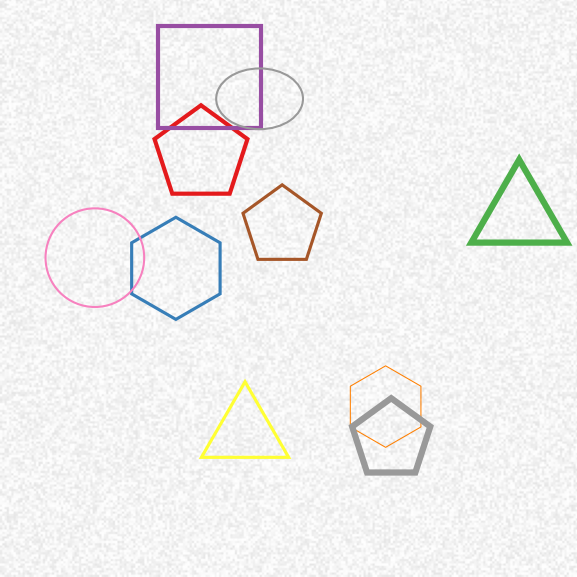[{"shape": "pentagon", "thickness": 2, "radius": 0.42, "center": [0.348, 0.732]}, {"shape": "hexagon", "thickness": 1.5, "radius": 0.44, "center": [0.305, 0.534]}, {"shape": "triangle", "thickness": 3, "radius": 0.48, "center": [0.899, 0.627]}, {"shape": "square", "thickness": 2, "radius": 0.44, "center": [0.363, 0.866]}, {"shape": "hexagon", "thickness": 0.5, "radius": 0.35, "center": [0.668, 0.295]}, {"shape": "triangle", "thickness": 1.5, "radius": 0.44, "center": [0.424, 0.251]}, {"shape": "pentagon", "thickness": 1.5, "radius": 0.36, "center": [0.489, 0.608]}, {"shape": "circle", "thickness": 1, "radius": 0.43, "center": [0.164, 0.553]}, {"shape": "oval", "thickness": 1, "radius": 0.38, "center": [0.45, 0.828]}, {"shape": "pentagon", "thickness": 3, "radius": 0.36, "center": [0.677, 0.238]}]